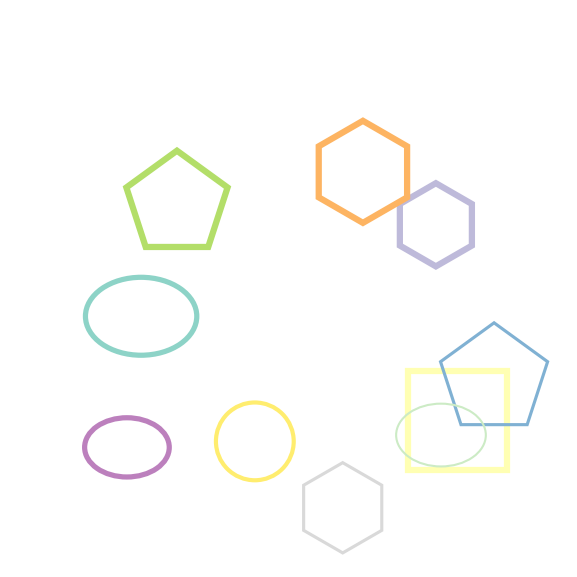[{"shape": "oval", "thickness": 2.5, "radius": 0.48, "center": [0.244, 0.451]}, {"shape": "square", "thickness": 3, "radius": 0.43, "center": [0.793, 0.271]}, {"shape": "hexagon", "thickness": 3, "radius": 0.36, "center": [0.755, 0.61]}, {"shape": "pentagon", "thickness": 1.5, "radius": 0.49, "center": [0.856, 0.343]}, {"shape": "hexagon", "thickness": 3, "radius": 0.44, "center": [0.628, 0.702]}, {"shape": "pentagon", "thickness": 3, "radius": 0.46, "center": [0.306, 0.646]}, {"shape": "hexagon", "thickness": 1.5, "radius": 0.39, "center": [0.593, 0.12]}, {"shape": "oval", "thickness": 2.5, "radius": 0.37, "center": [0.22, 0.224]}, {"shape": "oval", "thickness": 1, "radius": 0.39, "center": [0.764, 0.246]}, {"shape": "circle", "thickness": 2, "radius": 0.34, "center": [0.441, 0.235]}]